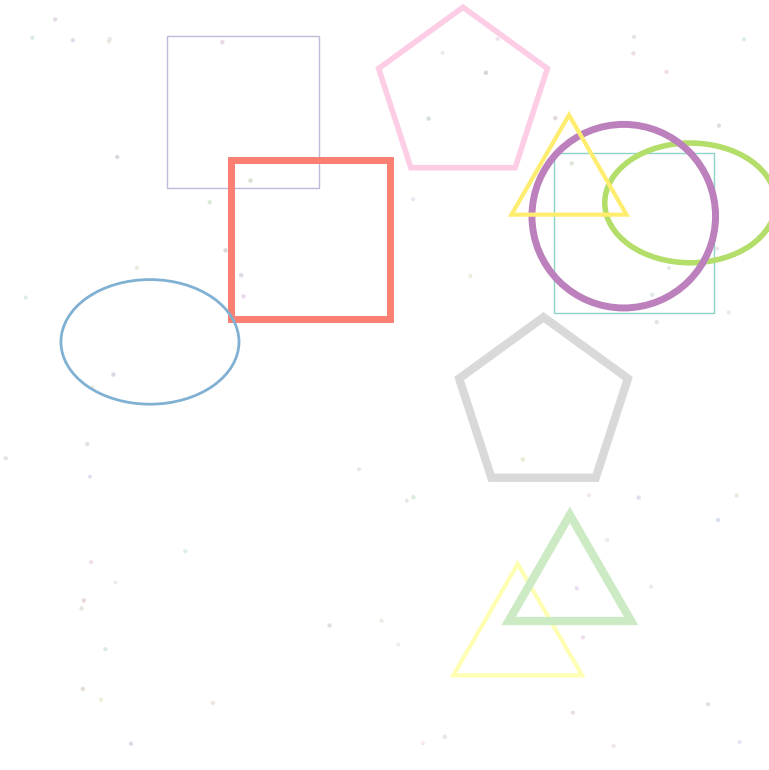[{"shape": "square", "thickness": 0.5, "radius": 0.52, "center": [0.823, 0.698]}, {"shape": "triangle", "thickness": 1.5, "radius": 0.48, "center": [0.672, 0.171]}, {"shape": "square", "thickness": 0.5, "radius": 0.49, "center": [0.315, 0.855]}, {"shape": "square", "thickness": 2.5, "radius": 0.52, "center": [0.403, 0.689]}, {"shape": "oval", "thickness": 1, "radius": 0.58, "center": [0.195, 0.556]}, {"shape": "oval", "thickness": 2, "radius": 0.56, "center": [0.896, 0.736]}, {"shape": "pentagon", "thickness": 2, "radius": 0.58, "center": [0.601, 0.875]}, {"shape": "pentagon", "thickness": 3, "radius": 0.58, "center": [0.706, 0.473]}, {"shape": "circle", "thickness": 2.5, "radius": 0.6, "center": [0.81, 0.719]}, {"shape": "triangle", "thickness": 3, "radius": 0.46, "center": [0.74, 0.239]}, {"shape": "triangle", "thickness": 1.5, "radius": 0.43, "center": [0.739, 0.764]}]